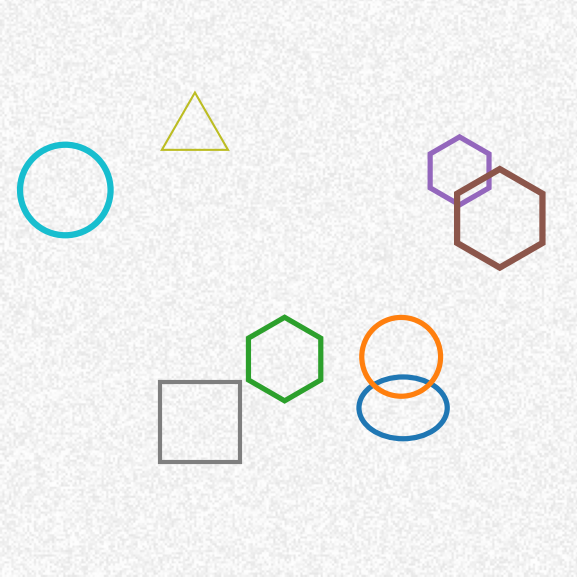[{"shape": "oval", "thickness": 2.5, "radius": 0.38, "center": [0.698, 0.293]}, {"shape": "circle", "thickness": 2.5, "radius": 0.34, "center": [0.695, 0.381]}, {"shape": "hexagon", "thickness": 2.5, "radius": 0.36, "center": [0.493, 0.377]}, {"shape": "hexagon", "thickness": 2.5, "radius": 0.29, "center": [0.796, 0.703]}, {"shape": "hexagon", "thickness": 3, "radius": 0.43, "center": [0.865, 0.621]}, {"shape": "square", "thickness": 2, "radius": 0.35, "center": [0.346, 0.269]}, {"shape": "triangle", "thickness": 1, "radius": 0.33, "center": [0.338, 0.773]}, {"shape": "circle", "thickness": 3, "radius": 0.39, "center": [0.113, 0.67]}]